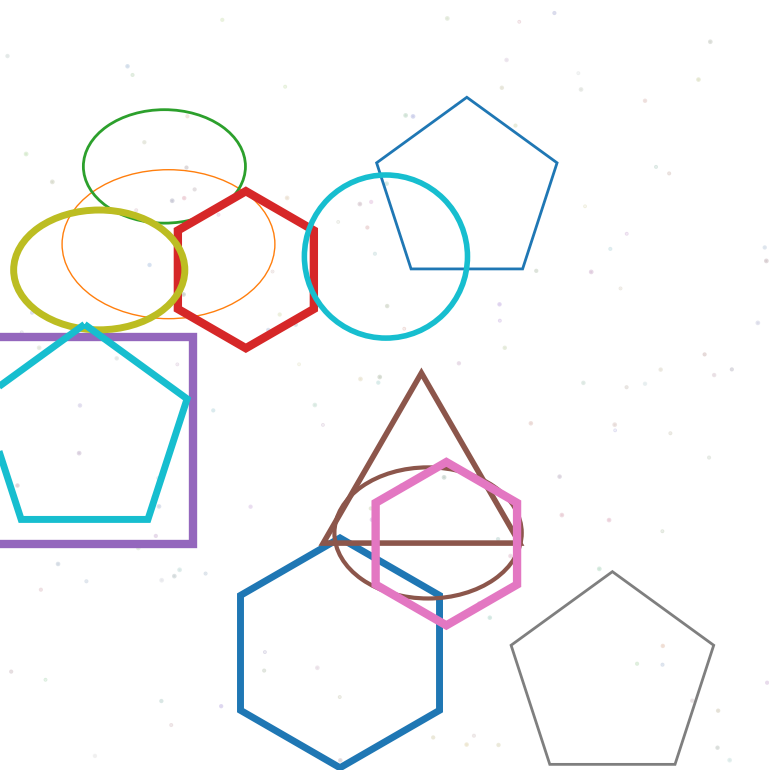[{"shape": "hexagon", "thickness": 2.5, "radius": 0.75, "center": [0.442, 0.152]}, {"shape": "pentagon", "thickness": 1, "radius": 0.62, "center": [0.606, 0.75]}, {"shape": "oval", "thickness": 0.5, "radius": 0.69, "center": [0.219, 0.683]}, {"shape": "oval", "thickness": 1, "radius": 0.53, "center": [0.214, 0.784]}, {"shape": "hexagon", "thickness": 3, "radius": 0.51, "center": [0.319, 0.65]}, {"shape": "square", "thickness": 3, "radius": 0.67, "center": [0.116, 0.428]}, {"shape": "oval", "thickness": 1.5, "radius": 0.61, "center": [0.556, 0.308]}, {"shape": "triangle", "thickness": 2, "radius": 0.74, "center": [0.547, 0.368]}, {"shape": "hexagon", "thickness": 3, "radius": 0.53, "center": [0.58, 0.294]}, {"shape": "pentagon", "thickness": 1, "radius": 0.69, "center": [0.795, 0.119]}, {"shape": "oval", "thickness": 2.5, "radius": 0.56, "center": [0.129, 0.649]}, {"shape": "pentagon", "thickness": 2.5, "radius": 0.7, "center": [0.11, 0.439]}, {"shape": "circle", "thickness": 2, "radius": 0.53, "center": [0.501, 0.667]}]